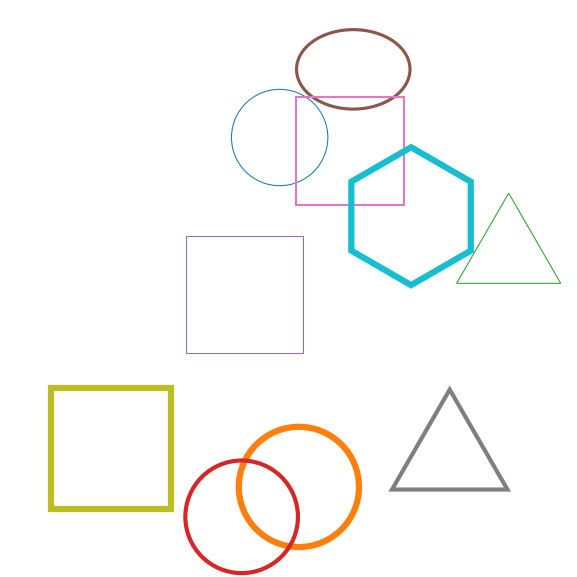[{"shape": "circle", "thickness": 0.5, "radius": 0.42, "center": [0.484, 0.761]}, {"shape": "circle", "thickness": 3, "radius": 0.52, "center": [0.518, 0.156]}, {"shape": "triangle", "thickness": 0.5, "radius": 0.52, "center": [0.881, 0.561]}, {"shape": "circle", "thickness": 2, "radius": 0.49, "center": [0.418, 0.104]}, {"shape": "square", "thickness": 0.5, "radius": 0.51, "center": [0.423, 0.489]}, {"shape": "oval", "thickness": 1.5, "radius": 0.49, "center": [0.612, 0.879]}, {"shape": "square", "thickness": 1, "radius": 0.47, "center": [0.606, 0.738]}, {"shape": "triangle", "thickness": 2, "radius": 0.58, "center": [0.779, 0.209]}, {"shape": "square", "thickness": 3, "radius": 0.52, "center": [0.192, 0.222]}, {"shape": "hexagon", "thickness": 3, "radius": 0.6, "center": [0.712, 0.625]}]